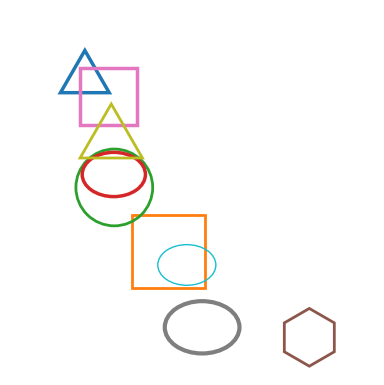[{"shape": "triangle", "thickness": 2.5, "radius": 0.37, "center": [0.22, 0.796]}, {"shape": "square", "thickness": 2, "radius": 0.48, "center": [0.437, 0.346]}, {"shape": "circle", "thickness": 2, "radius": 0.5, "center": [0.297, 0.513]}, {"shape": "oval", "thickness": 2.5, "radius": 0.41, "center": [0.296, 0.547]}, {"shape": "hexagon", "thickness": 2, "radius": 0.37, "center": [0.803, 0.124]}, {"shape": "square", "thickness": 2.5, "radius": 0.37, "center": [0.281, 0.75]}, {"shape": "oval", "thickness": 3, "radius": 0.49, "center": [0.525, 0.15]}, {"shape": "triangle", "thickness": 2, "radius": 0.47, "center": [0.289, 0.636]}, {"shape": "oval", "thickness": 1, "radius": 0.38, "center": [0.485, 0.312]}]